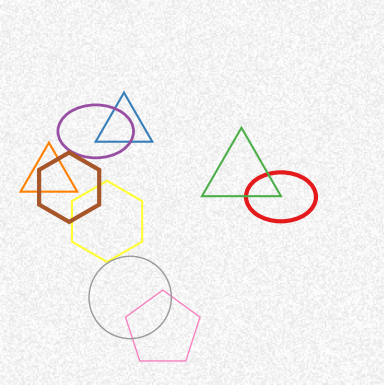[{"shape": "oval", "thickness": 3, "radius": 0.45, "center": [0.73, 0.489]}, {"shape": "triangle", "thickness": 1.5, "radius": 0.42, "center": [0.322, 0.674]}, {"shape": "triangle", "thickness": 1.5, "radius": 0.59, "center": [0.627, 0.55]}, {"shape": "oval", "thickness": 2, "radius": 0.49, "center": [0.249, 0.659]}, {"shape": "triangle", "thickness": 1.5, "radius": 0.42, "center": [0.127, 0.545]}, {"shape": "hexagon", "thickness": 1.5, "radius": 0.53, "center": [0.278, 0.425]}, {"shape": "hexagon", "thickness": 3, "radius": 0.45, "center": [0.18, 0.514]}, {"shape": "pentagon", "thickness": 1, "radius": 0.51, "center": [0.423, 0.145]}, {"shape": "circle", "thickness": 1, "radius": 0.53, "center": [0.338, 0.227]}]